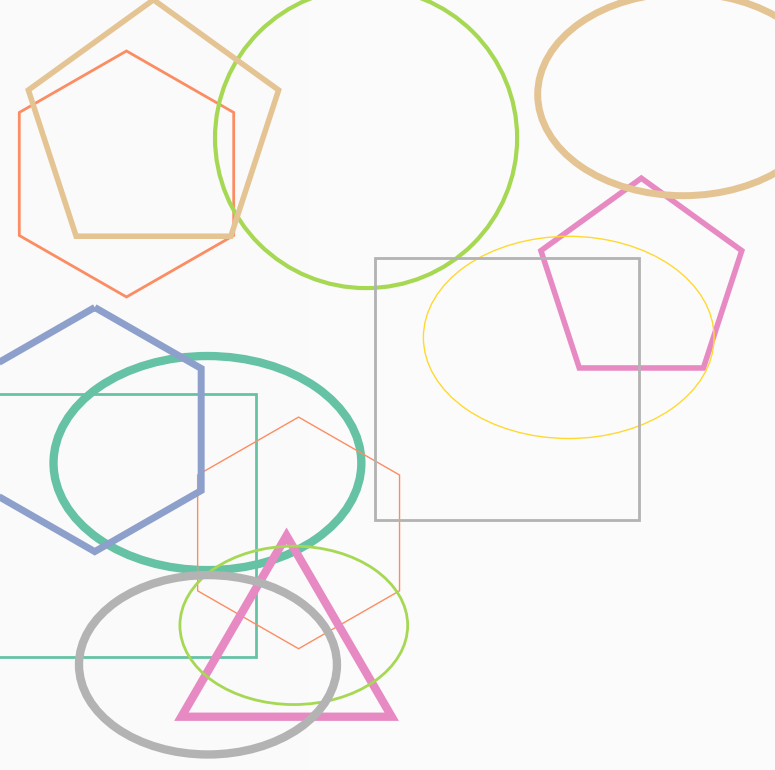[{"shape": "square", "thickness": 1, "radius": 0.85, "center": [0.159, 0.318]}, {"shape": "oval", "thickness": 3, "radius": 0.99, "center": [0.268, 0.399]}, {"shape": "hexagon", "thickness": 1, "radius": 0.8, "center": [0.163, 0.774]}, {"shape": "hexagon", "thickness": 0.5, "radius": 0.75, "center": [0.385, 0.308]}, {"shape": "hexagon", "thickness": 2.5, "radius": 0.79, "center": [0.122, 0.442]}, {"shape": "pentagon", "thickness": 2, "radius": 0.68, "center": [0.828, 0.632]}, {"shape": "triangle", "thickness": 3, "radius": 0.78, "center": [0.37, 0.148]}, {"shape": "oval", "thickness": 1, "radius": 0.73, "center": [0.379, 0.188]}, {"shape": "circle", "thickness": 1.5, "radius": 0.97, "center": [0.472, 0.821]}, {"shape": "oval", "thickness": 0.5, "radius": 0.94, "center": [0.734, 0.562]}, {"shape": "pentagon", "thickness": 2, "radius": 0.85, "center": [0.198, 0.831]}, {"shape": "oval", "thickness": 2.5, "radius": 0.94, "center": [0.882, 0.877]}, {"shape": "square", "thickness": 1, "radius": 0.85, "center": [0.654, 0.495]}, {"shape": "oval", "thickness": 3, "radius": 0.83, "center": [0.268, 0.137]}]